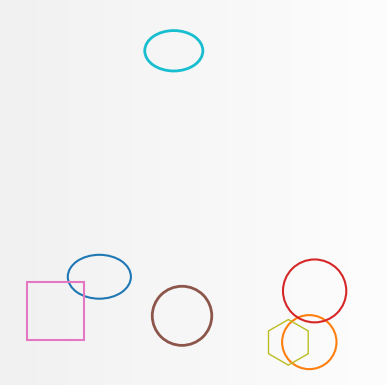[{"shape": "oval", "thickness": 1.5, "radius": 0.41, "center": [0.256, 0.281]}, {"shape": "circle", "thickness": 1.5, "radius": 0.35, "center": [0.798, 0.111]}, {"shape": "circle", "thickness": 1.5, "radius": 0.41, "center": [0.812, 0.244]}, {"shape": "circle", "thickness": 2, "radius": 0.38, "center": [0.47, 0.18]}, {"shape": "square", "thickness": 1.5, "radius": 0.37, "center": [0.143, 0.192]}, {"shape": "hexagon", "thickness": 1, "radius": 0.3, "center": [0.744, 0.111]}, {"shape": "oval", "thickness": 2, "radius": 0.37, "center": [0.449, 0.868]}]